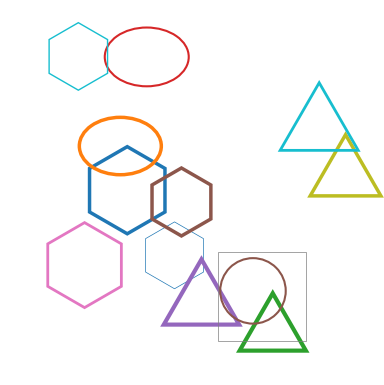[{"shape": "hexagon", "thickness": 2.5, "radius": 0.57, "center": [0.331, 0.506]}, {"shape": "hexagon", "thickness": 0.5, "radius": 0.43, "center": [0.453, 0.337]}, {"shape": "oval", "thickness": 2.5, "radius": 0.53, "center": [0.313, 0.621]}, {"shape": "triangle", "thickness": 3, "radius": 0.5, "center": [0.708, 0.139]}, {"shape": "oval", "thickness": 1.5, "radius": 0.55, "center": [0.381, 0.852]}, {"shape": "triangle", "thickness": 3, "radius": 0.56, "center": [0.523, 0.213]}, {"shape": "circle", "thickness": 1.5, "radius": 0.43, "center": [0.657, 0.244]}, {"shape": "hexagon", "thickness": 2.5, "radius": 0.44, "center": [0.471, 0.475]}, {"shape": "hexagon", "thickness": 2, "radius": 0.55, "center": [0.22, 0.311]}, {"shape": "square", "thickness": 0.5, "radius": 0.58, "center": [0.68, 0.229]}, {"shape": "triangle", "thickness": 2.5, "radius": 0.53, "center": [0.898, 0.544]}, {"shape": "hexagon", "thickness": 1, "radius": 0.44, "center": [0.203, 0.853]}, {"shape": "triangle", "thickness": 2, "radius": 0.59, "center": [0.829, 0.668]}]